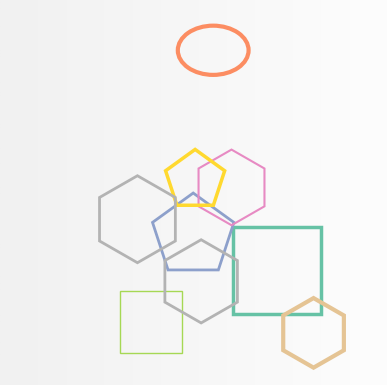[{"shape": "square", "thickness": 2.5, "radius": 0.57, "center": [0.715, 0.297]}, {"shape": "oval", "thickness": 3, "radius": 0.46, "center": [0.55, 0.869]}, {"shape": "pentagon", "thickness": 2, "radius": 0.55, "center": [0.499, 0.388]}, {"shape": "hexagon", "thickness": 1.5, "radius": 0.49, "center": [0.597, 0.513]}, {"shape": "square", "thickness": 1, "radius": 0.4, "center": [0.389, 0.164]}, {"shape": "pentagon", "thickness": 2.5, "radius": 0.4, "center": [0.504, 0.532]}, {"shape": "hexagon", "thickness": 3, "radius": 0.45, "center": [0.809, 0.135]}, {"shape": "hexagon", "thickness": 2, "radius": 0.54, "center": [0.519, 0.269]}, {"shape": "hexagon", "thickness": 2, "radius": 0.56, "center": [0.355, 0.431]}]